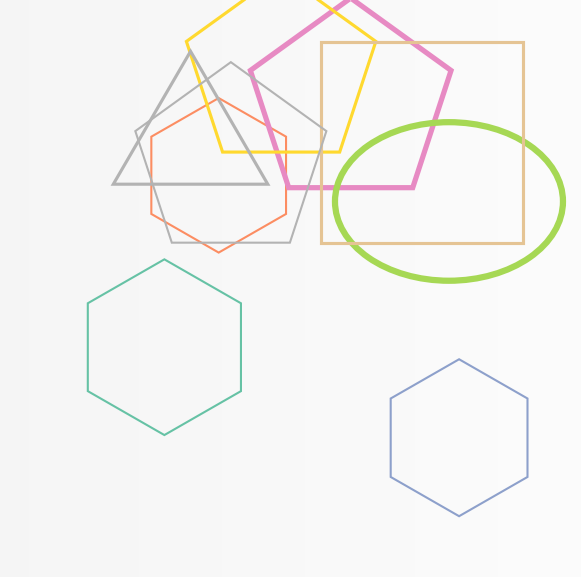[{"shape": "hexagon", "thickness": 1, "radius": 0.76, "center": [0.283, 0.398]}, {"shape": "hexagon", "thickness": 1, "radius": 0.67, "center": [0.376, 0.696]}, {"shape": "hexagon", "thickness": 1, "radius": 0.68, "center": [0.79, 0.241]}, {"shape": "pentagon", "thickness": 2.5, "radius": 0.91, "center": [0.603, 0.821]}, {"shape": "oval", "thickness": 3, "radius": 0.98, "center": [0.772, 0.65]}, {"shape": "pentagon", "thickness": 1.5, "radius": 0.86, "center": [0.484, 0.874]}, {"shape": "square", "thickness": 1.5, "radius": 0.87, "center": [0.726, 0.752]}, {"shape": "triangle", "thickness": 1.5, "radius": 0.77, "center": [0.328, 0.757]}, {"shape": "pentagon", "thickness": 1, "radius": 0.86, "center": [0.397, 0.719]}]